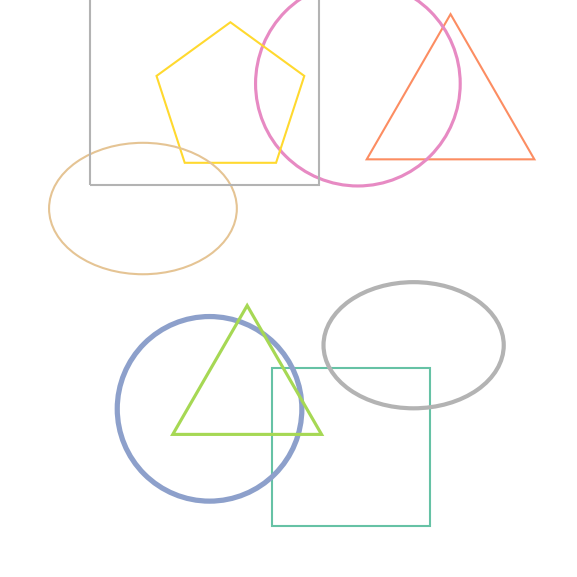[{"shape": "square", "thickness": 1, "radius": 0.68, "center": [0.608, 0.225]}, {"shape": "triangle", "thickness": 1, "radius": 0.84, "center": [0.78, 0.807]}, {"shape": "circle", "thickness": 2.5, "radius": 0.8, "center": [0.363, 0.291]}, {"shape": "circle", "thickness": 1.5, "radius": 0.89, "center": [0.62, 0.854]}, {"shape": "triangle", "thickness": 1.5, "radius": 0.74, "center": [0.428, 0.321]}, {"shape": "pentagon", "thickness": 1, "radius": 0.67, "center": [0.399, 0.826]}, {"shape": "oval", "thickness": 1, "radius": 0.81, "center": [0.248, 0.638]}, {"shape": "oval", "thickness": 2, "radius": 0.78, "center": [0.716, 0.401]}, {"shape": "square", "thickness": 1, "radius": 0.99, "center": [0.354, 0.876]}]